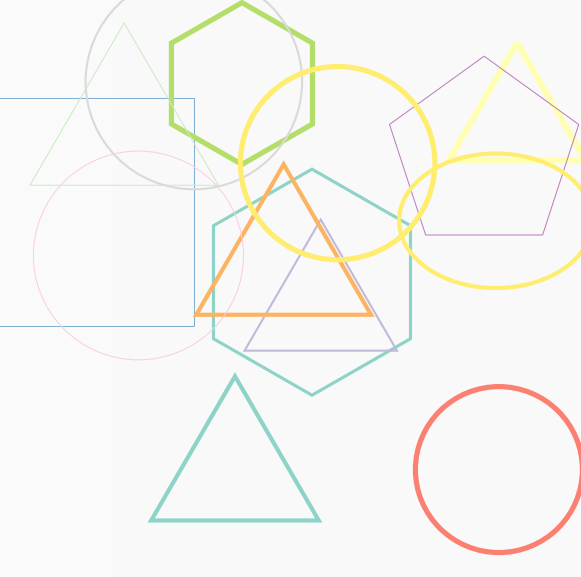[{"shape": "triangle", "thickness": 2, "radius": 0.83, "center": [0.404, 0.181]}, {"shape": "hexagon", "thickness": 1.5, "radius": 0.98, "center": [0.537, 0.51]}, {"shape": "triangle", "thickness": 3, "radius": 0.68, "center": [0.89, 0.79]}, {"shape": "triangle", "thickness": 1, "radius": 0.76, "center": [0.552, 0.468]}, {"shape": "circle", "thickness": 2.5, "radius": 0.72, "center": [0.858, 0.186]}, {"shape": "square", "thickness": 0.5, "radius": 0.99, "center": [0.136, 0.632]}, {"shape": "triangle", "thickness": 2, "radius": 0.87, "center": [0.488, 0.541]}, {"shape": "hexagon", "thickness": 2.5, "radius": 0.7, "center": [0.416, 0.854]}, {"shape": "circle", "thickness": 0.5, "radius": 0.9, "center": [0.238, 0.557]}, {"shape": "circle", "thickness": 1, "radius": 0.93, "center": [0.334, 0.858]}, {"shape": "pentagon", "thickness": 0.5, "radius": 0.86, "center": [0.833, 0.731]}, {"shape": "triangle", "thickness": 0.5, "radius": 0.94, "center": [0.214, 0.772]}, {"shape": "circle", "thickness": 2.5, "radius": 0.84, "center": [0.581, 0.717]}, {"shape": "oval", "thickness": 2, "radius": 0.83, "center": [0.853, 0.617]}]